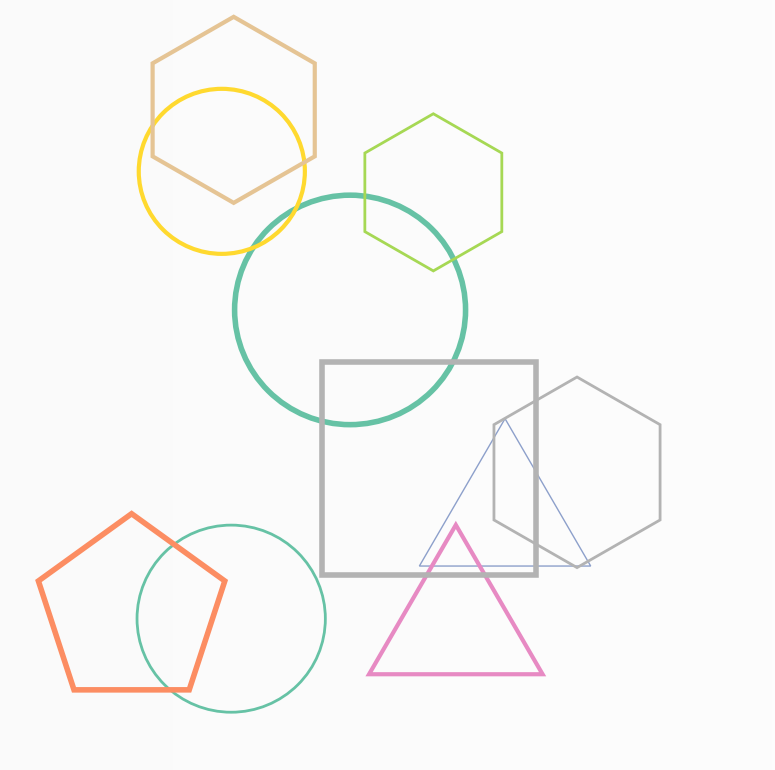[{"shape": "circle", "thickness": 1, "radius": 0.61, "center": [0.298, 0.197]}, {"shape": "circle", "thickness": 2, "radius": 0.75, "center": [0.452, 0.598]}, {"shape": "pentagon", "thickness": 2, "radius": 0.63, "center": [0.17, 0.206]}, {"shape": "triangle", "thickness": 0.5, "radius": 0.64, "center": [0.652, 0.329]}, {"shape": "triangle", "thickness": 1.5, "radius": 0.65, "center": [0.588, 0.189]}, {"shape": "hexagon", "thickness": 1, "radius": 0.51, "center": [0.559, 0.75]}, {"shape": "circle", "thickness": 1.5, "radius": 0.54, "center": [0.286, 0.777]}, {"shape": "hexagon", "thickness": 1.5, "radius": 0.6, "center": [0.302, 0.857]}, {"shape": "hexagon", "thickness": 1, "radius": 0.62, "center": [0.745, 0.387]}, {"shape": "square", "thickness": 2, "radius": 0.69, "center": [0.553, 0.392]}]